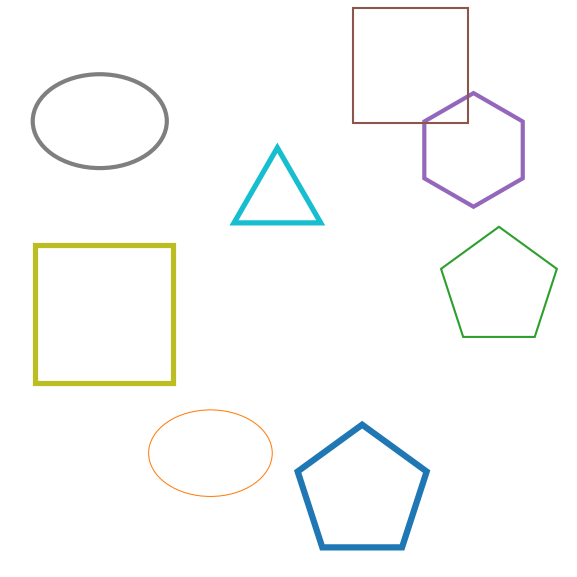[{"shape": "pentagon", "thickness": 3, "radius": 0.59, "center": [0.627, 0.146]}, {"shape": "oval", "thickness": 0.5, "radius": 0.54, "center": [0.364, 0.214]}, {"shape": "pentagon", "thickness": 1, "radius": 0.53, "center": [0.864, 0.501]}, {"shape": "hexagon", "thickness": 2, "radius": 0.49, "center": [0.82, 0.74]}, {"shape": "square", "thickness": 1, "radius": 0.5, "center": [0.711, 0.886]}, {"shape": "oval", "thickness": 2, "radius": 0.58, "center": [0.173, 0.789]}, {"shape": "square", "thickness": 2.5, "radius": 0.6, "center": [0.18, 0.455]}, {"shape": "triangle", "thickness": 2.5, "radius": 0.43, "center": [0.48, 0.657]}]